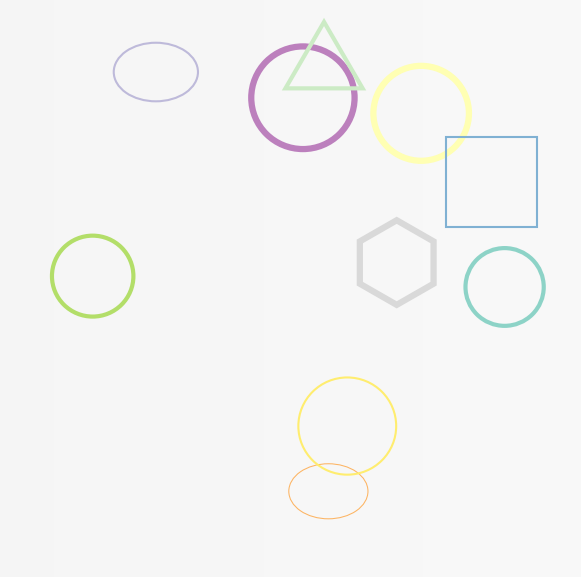[{"shape": "circle", "thickness": 2, "radius": 0.34, "center": [0.868, 0.502]}, {"shape": "circle", "thickness": 3, "radius": 0.41, "center": [0.725, 0.803]}, {"shape": "oval", "thickness": 1, "radius": 0.36, "center": [0.268, 0.874]}, {"shape": "square", "thickness": 1, "radius": 0.39, "center": [0.845, 0.684]}, {"shape": "oval", "thickness": 0.5, "radius": 0.34, "center": [0.565, 0.148]}, {"shape": "circle", "thickness": 2, "radius": 0.35, "center": [0.159, 0.521]}, {"shape": "hexagon", "thickness": 3, "radius": 0.37, "center": [0.683, 0.544]}, {"shape": "circle", "thickness": 3, "radius": 0.44, "center": [0.521, 0.83]}, {"shape": "triangle", "thickness": 2, "radius": 0.38, "center": [0.557, 0.884]}, {"shape": "circle", "thickness": 1, "radius": 0.42, "center": [0.597, 0.261]}]